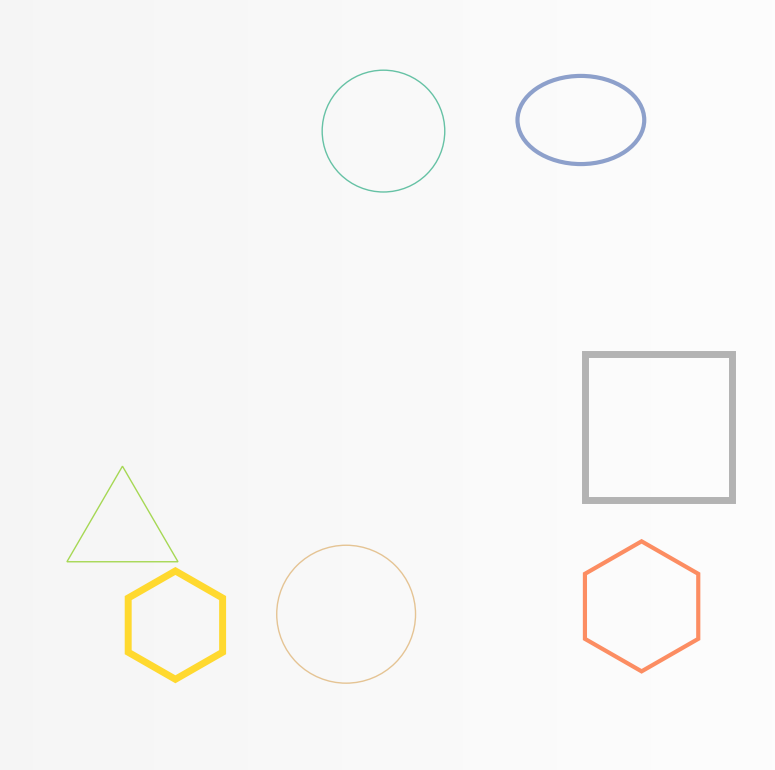[{"shape": "circle", "thickness": 0.5, "radius": 0.4, "center": [0.495, 0.83]}, {"shape": "hexagon", "thickness": 1.5, "radius": 0.42, "center": [0.828, 0.213]}, {"shape": "oval", "thickness": 1.5, "radius": 0.41, "center": [0.75, 0.844]}, {"shape": "triangle", "thickness": 0.5, "radius": 0.41, "center": [0.158, 0.312]}, {"shape": "hexagon", "thickness": 2.5, "radius": 0.35, "center": [0.226, 0.188]}, {"shape": "circle", "thickness": 0.5, "radius": 0.45, "center": [0.447, 0.202]}, {"shape": "square", "thickness": 2.5, "radius": 0.47, "center": [0.85, 0.445]}]